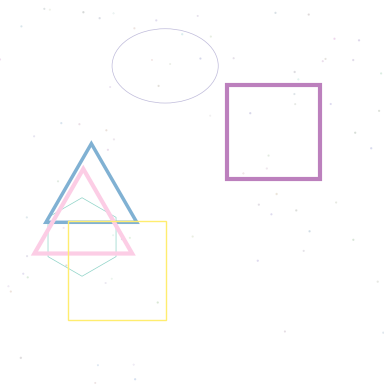[{"shape": "hexagon", "thickness": 0.5, "radius": 0.51, "center": [0.213, 0.384]}, {"shape": "oval", "thickness": 0.5, "radius": 0.69, "center": [0.429, 0.829]}, {"shape": "triangle", "thickness": 2.5, "radius": 0.68, "center": [0.237, 0.491]}, {"shape": "triangle", "thickness": 3, "radius": 0.73, "center": [0.216, 0.415]}, {"shape": "square", "thickness": 3, "radius": 0.61, "center": [0.711, 0.657]}, {"shape": "square", "thickness": 1, "radius": 0.64, "center": [0.304, 0.298]}]